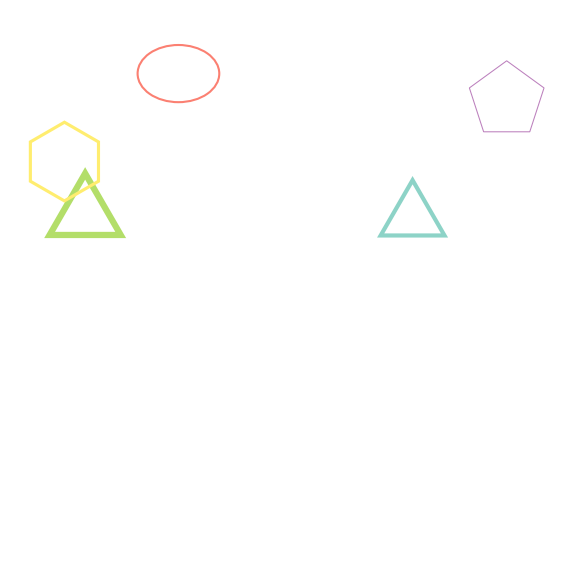[{"shape": "triangle", "thickness": 2, "radius": 0.32, "center": [0.714, 0.623]}, {"shape": "oval", "thickness": 1, "radius": 0.35, "center": [0.309, 0.872]}, {"shape": "triangle", "thickness": 3, "radius": 0.36, "center": [0.147, 0.628]}, {"shape": "pentagon", "thickness": 0.5, "radius": 0.34, "center": [0.877, 0.826]}, {"shape": "hexagon", "thickness": 1.5, "radius": 0.34, "center": [0.112, 0.719]}]